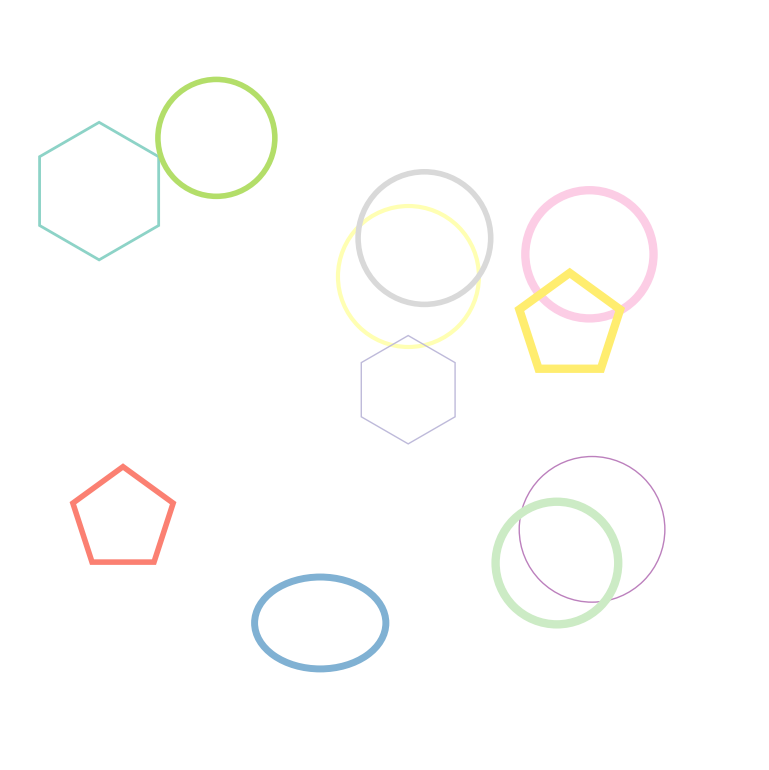[{"shape": "hexagon", "thickness": 1, "radius": 0.45, "center": [0.129, 0.752]}, {"shape": "circle", "thickness": 1.5, "radius": 0.46, "center": [0.53, 0.641]}, {"shape": "hexagon", "thickness": 0.5, "radius": 0.35, "center": [0.53, 0.494]}, {"shape": "pentagon", "thickness": 2, "radius": 0.34, "center": [0.16, 0.325]}, {"shape": "oval", "thickness": 2.5, "radius": 0.43, "center": [0.416, 0.191]}, {"shape": "circle", "thickness": 2, "radius": 0.38, "center": [0.281, 0.821]}, {"shape": "circle", "thickness": 3, "radius": 0.42, "center": [0.765, 0.67]}, {"shape": "circle", "thickness": 2, "radius": 0.43, "center": [0.551, 0.691]}, {"shape": "circle", "thickness": 0.5, "radius": 0.47, "center": [0.769, 0.313]}, {"shape": "circle", "thickness": 3, "radius": 0.4, "center": [0.723, 0.269]}, {"shape": "pentagon", "thickness": 3, "radius": 0.34, "center": [0.74, 0.577]}]